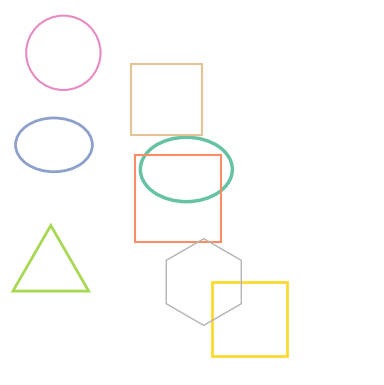[{"shape": "oval", "thickness": 2.5, "radius": 0.6, "center": [0.484, 0.56]}, {"shape": "square", "thickness": 1.5, "radius": 0.56, "center": [0.462, 0.485]}, {"shape": "oval", "thickness": 2, "radius": 0.5, "center": [0.14, 0.624]}, {"shape": "circle", "thickness": 1.5, "radius": 0.48, "center": [0.165, 0.863]}, {"shape": "triangle", "thickness": 2, "radius": 0.57, "center": [0.132, 0.301]}, {"shape": "square", "thickness": 2, "radius": 0.48, "center": [0.649, 0.172]}, {"shape": "square", "thickness": 1.5, "radius": 0.46, "center": [0.433, 0.742]}, {"shape": "hexagon", "thickness": 1, "radius": 0.56, "center": [0.529, 0.267]}]